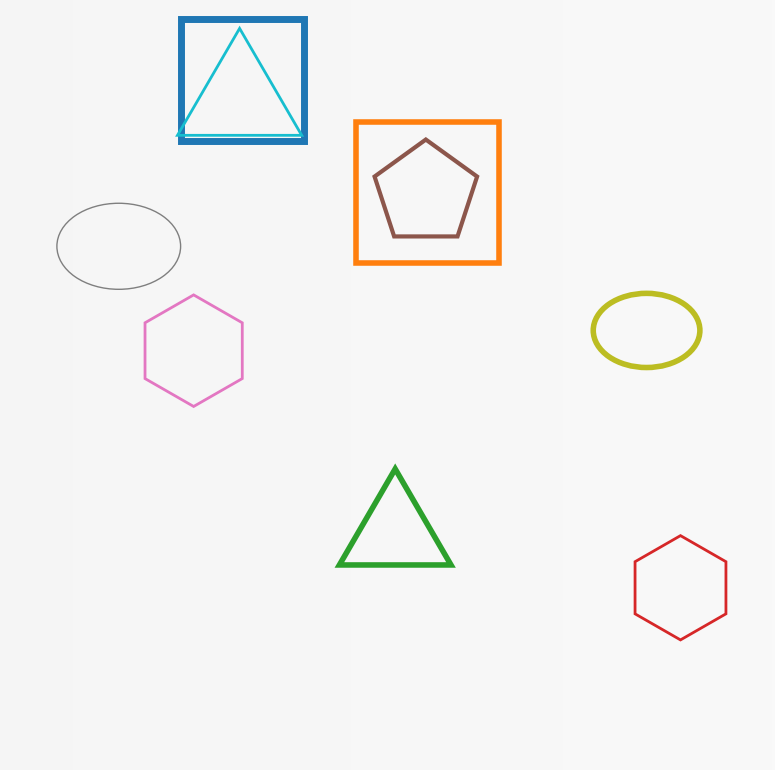[{"shape": "square", "thickness": 2.5, "radius": 0.4, "center": [0.313, 0.896]}, {"shape": "square", "thickness": 2, "radius": 0.46, "center": [0.552, 0.75]}, {"shape": "triangle", "thickness": 2, "radius": 0.42, "center": [0.51, 0.308]}, {"shape": "hexagon", "thickness": 1, "radius": 0.34, "center": [0.878, 0.237]}, {"shape": "pentagon", "thickness": 1.5, "radius": 0.35, "center": [0.549, 0.749]}, {"shape": "hexagon", "thickness": 1, "radius": 0.36, "center": [0.25, 0.545]}, {"shape": "oval", "thickness": 0.5, "radius": 0.4, "center": [0.153, 0.68]}, {"shape": "oval", "thickness": 2, "radius": 0.34, "center": [0.834, 0.571]}, {"shape": "triangle", "thickness": 1, "radius": 0.46, "center": [0.309, 0.871]}]